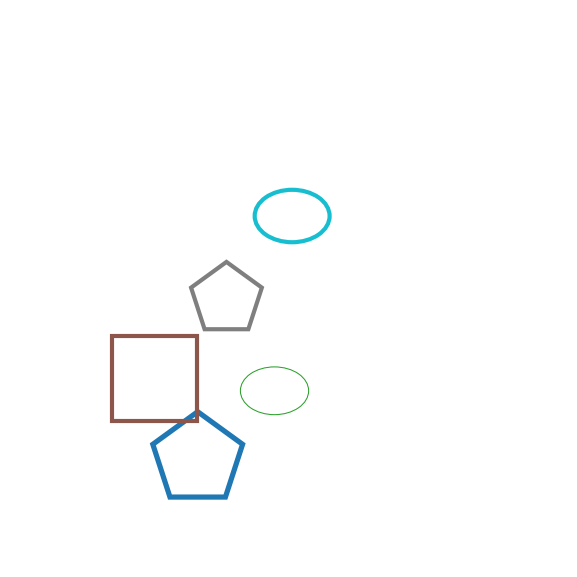[{"shape": "pentagon", "thickness": 2.5, "radius": 0.41, "center": [0.342, 0.205]}, {"shape": "oval", "thickness": 0.5, "radius": 0.3, "center": [0.475, 0.322]}, {"shape": "square", "thickness": 2, "radius": 0.37, "center": [0.267, 0.343]}, {"shape": "pentagon", "thickness": 2, "radius": 0.32, "center": [0.392, 0.481]}, {"shape": "oval", "thickness": 2, "radius": 0.32, "center": [0.506, 0.625]}]